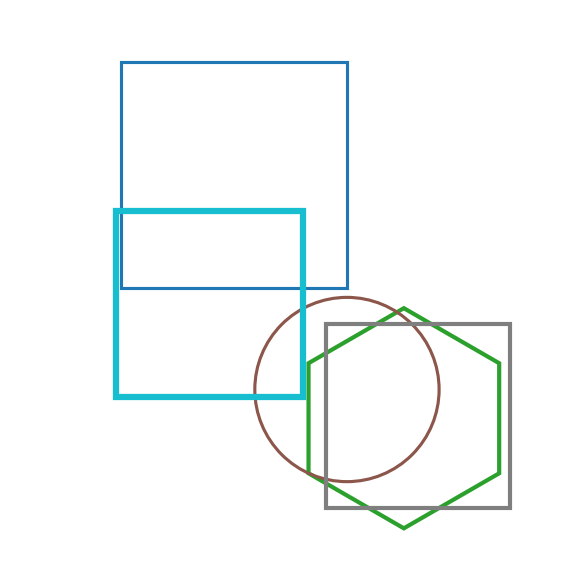[{"shape": "square", "thickness": 1.5, "radius": 0.98, "center": [0.405, 0.696]}, {"shape": "hexagon", "thickness": 2, "radius": 0.95, "center": [0.699, 0.275]}, {"shape": "circle", "thickness": 1.5, "radius": 0.8, "center": [0.601, 0.325]}, {"shape": "square", "thickness": 2, "radius": 0.8, "center": [0.724, 0.278]}, {"shape": "square", "thickness": 3, "radius": 0.81, "center": [0.363, 0.473]}]